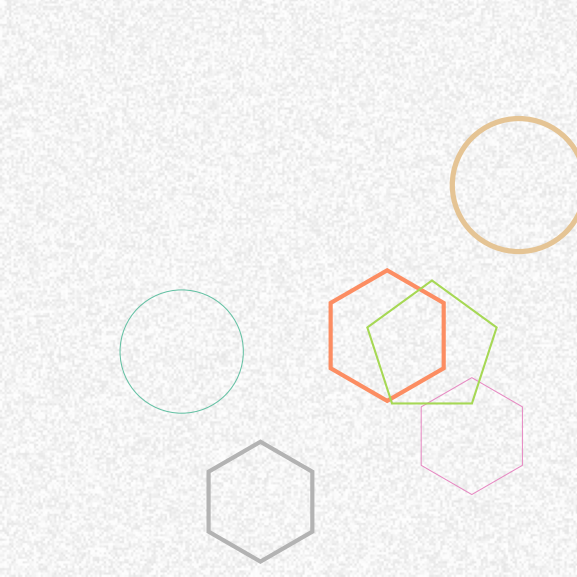[{"shape": "circle", "thickness": 0.5, "radius": 0.53, "center": [0.315, 0.39]}, {"shape": "hexagon", "thickness": 2, "radius": 0.57, "center": [0.67, 0.418]}, {"shape": "hexagon", "thickness": 0.5, "radius": 0.51, "center": [0.817, 0.244]}, {"shape": "pentagon", "thickness": 1, "radius": 0.59, "center": [0.748, 0.396]}, {"shape": "circle", "thickness": 2.5, "radius": 0.58, "center": [0.898, 0.679]}, {"shape": "hexagon", "thickness": 2, "radius": 0.52, "center": [0.451, 0.13]}]